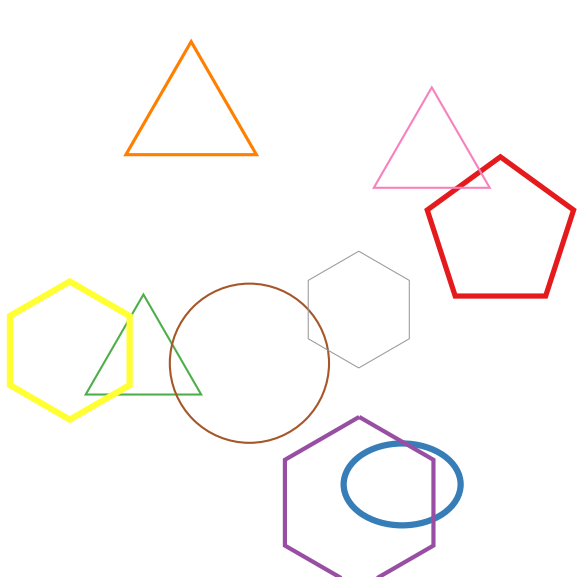[{"shape": "pentagon", "thickness": 2.5, "radius": 0.67, "center": [0.867, 0.594]}, {"shape": "oval", "thickness": 3, "radius": 0.51, "center": [0.696, 0.16]}, {"shape": "triangle", "thickness": 1, "radius": 0.58, "center": [0.248, 0.374]}, {"shape": "hexagon", "thickness": 2, "radius": 0.74, "center": [0.622, 0.129]}, {"shape": "triangle", "thickness": 1.5, "radius": 0.65, "center": [0.331, 0.797]}, {"shape": "hexagon", "thickness": 3, "radius": 0.6, "center": [0.121, 0.392]}, {"shape": "circle", "thickness": 1, "radius": 0.69, "center": [0.432, 0.37]}, {"shape": "triangle", "thickness": 1, "radius": 0.58, "center": [0.748, 0.732]}, {"shape": "hexagon", "thickness": 0.5, "radius": 0.51, "center": [0.621, 0.463]}]